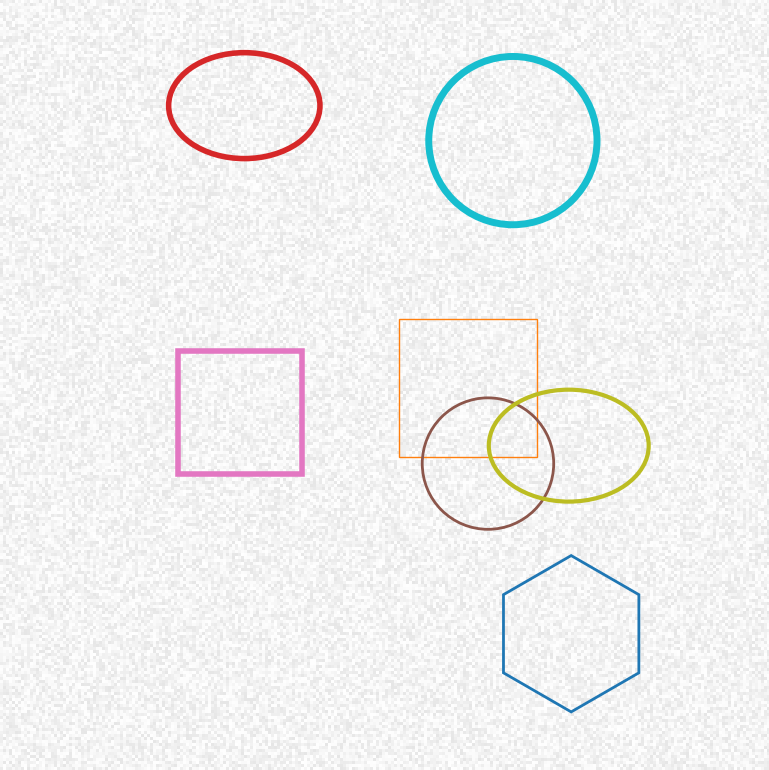[{"shape": "hexagon", "thickness": 1, "radius": 0.51, "center": [0.742, 0.177]}, {"shape": "square", "thickness": 0.5, "radius": 0.45, "center": [0.607, 0.496]}, {"shape": "oval", "thickness": 2, "radius": 0.49, "center": [0.317, 0.863]}, {"shape": "circle", "thickness": 1, "radius": 0.43, "center": [0.634, 0.398]}, {"shape": "square", "thickness": 2, "radius": 0.4, "center": [0.311, 0.464]}, {"shape": "oval", "thickness": 1.5, "radius": 0.52, "center": [0.739, 0.421]}, {"shape": "circle", "thickness": 2.5, "radius": 0.55, "center": [0.666, 0.817]}]